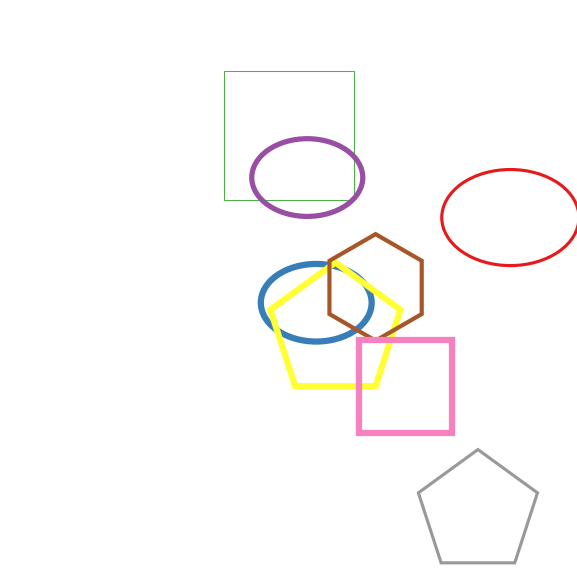[{"shape": "oval", "thickness": 1.5, "radius": 0.59, "center": [0.884, 0.622]}, {"shape": "oval", "thickness": 3, "radius": 0.48, "center": [0.548, 0.475]}, {"shape": "square", "thickness": 0.5, "radius": 0.56, "center": [0.5, 0.765]}, {"shape": "oval", "thickness": 2.5, "radius": 0.48, "center": [0.532, 0.692]}, {"shape": "pentagon", "thickness": 3, "radius": 0.59, "center": [0.581, 0.426]}, {"shape": "hexagon", "thickness": 2, "radius": 0.46, "center": [0.65, 0.501]}, {"shape": "square", "thickness": 3, "radius": 0.4, "center": [0.703, 0.33]}, {"shape": "pentagon", "thickness": 1.5, "radius": 0.54, "center": [0.828, 0.112]}]